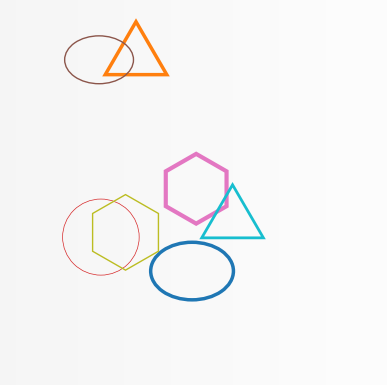[{"shape": "oval", "thickness": 2.5, "radius": 0.53, "center": [0.496, 0.296]}, {"shape": "triangle", "thickness": 2.5, "radius": 0.46, "center": [0.351, 0.852]}, {"shape": "circle", "thickness": 0.5, "radius": 0.49, "center": [0.26, 0.384]}, {"shape": "oval", "thickness": 1, "radius": 0.44, "center": [0.256, 0.845]}, {"shape": "hexagon", "thickness": 3, "radius": 0.45, "center": [0.506, 0.51]}, {"shape": "hexagon", "thickness": 1, "radius": 0.49, "center": [0.324, 0.396]}, {"shape": "triangle", "thickness": 2, "radius": 0.46, "center": [0.6, 0.428]}]